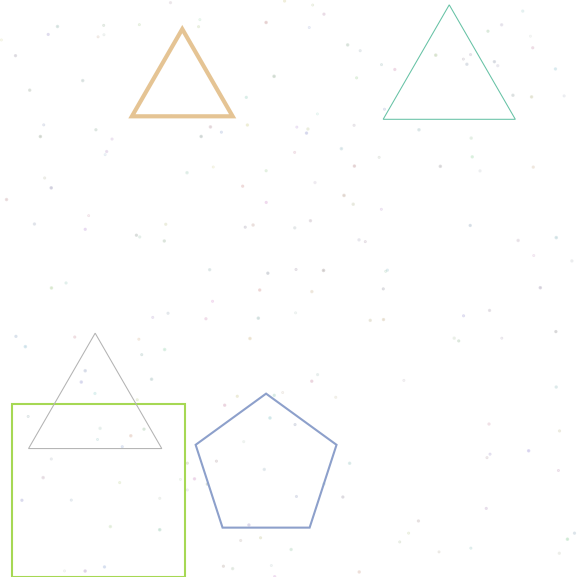[{"shape": "triangle", "thickness": 0.5, "radius": 0.66, "center": [0.778, 0.859]}, {"shape": "pentagon", "thickness": 1, "radius": 0.64, "center": [0.461, 0.189]}, {"shape": "square", "thickness": 1, "radius": 0.75, "center": [0.17, 0.15]}, {"shape": "triangle", "thickness": 2, "radius": 0.5, "center": [0.316, 0.848]}, {"shape": "triangle", "thickness": 0.5, "radius": 0.67, "center": [0.165, 0.289]}]